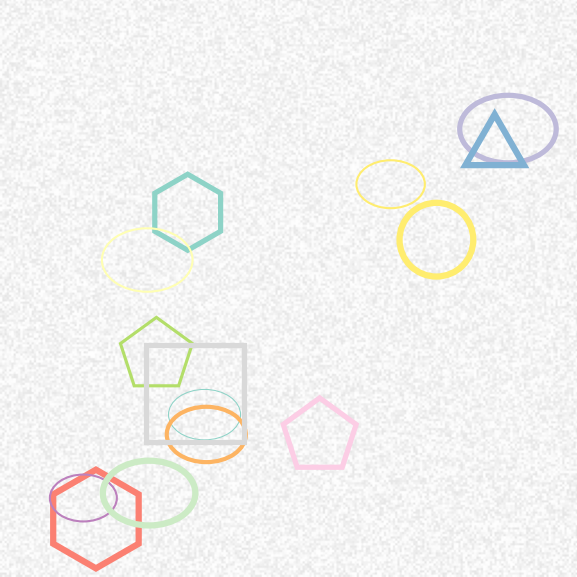[{"shape": "oval", "thickness": 0.5, "radius": 0.31, "center": [0.354, 0.281]}, {"shape": "hexagon", "thickness": 2.5, "radius": 0.33, "center": [0.325, 0.632]}, {"shape": "oval", "thickness": 1, "radius": 0.39, "center": [0.255, 0.549]}, {"shape": "oval", "thickness": 2.5, "radius": 0.42, "center": [0.88, 0.776]}, {"shape": "hexagon", "thickness": 3, "radius": 0.43, "center": [0.166, 0.1]}, {"shape": "triangle", "thickness": 3, "radius": 0.29, "center": [0.857, 0.742]}, {"shape": "oval", "thickness": 2, "radius": 0.34, "center": [0.357, 0.247]}, {"shape": "pentagon", "thickness": 1.5, "radius": 0.33, "center": [0.271, 0.384]}, {"shape": "pentagon", "thickness": 2.5, "radius": 0.33, "center": [0.554, 0.244]}, {"shape": "square", "thickness": 2.5, "radius": 0.42, "center": [0.338, 0.317]}, {"shape": "oval", "thickness": 1, "radius": 0.29, "center": [0.144, 0.137]}, {"shape": "oval", "thickness": 3, "radius": 0.4, "center": [0.258, 0.145]}, {"shape": "oval", "thickness": 1, "radius": 0.3, "center": [0.676, 0.68]}, {"shape": "circle", "thickness": 3, "radius": 0.32, "center": [0.756, 0.584]}]